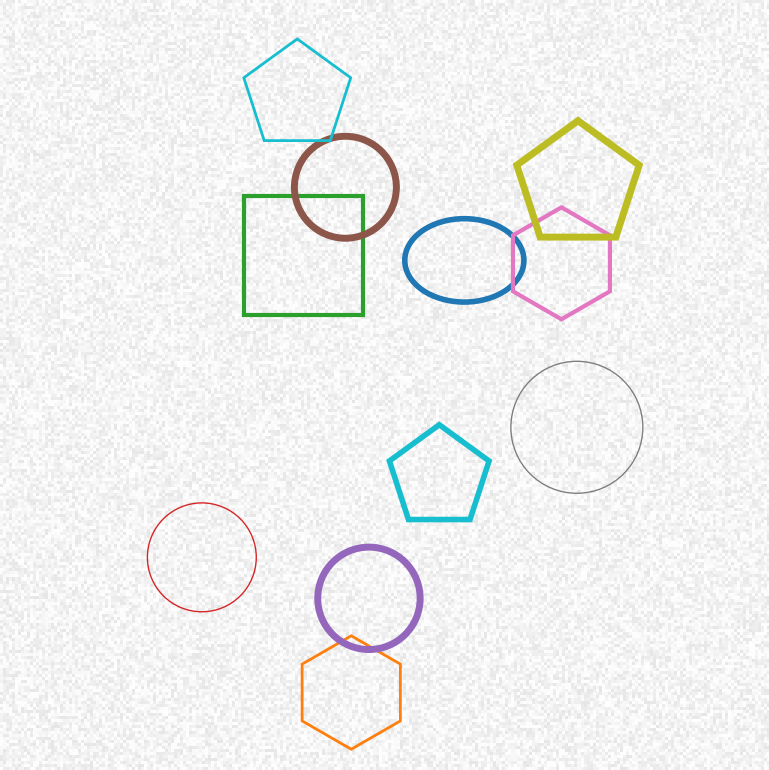[{"shape": "oval", "thickness": 2, "radius": 0.39, "center": [0.603, 0.662]}, {"shape": "hexagon", "thickness": 1, "radius": 0.37, "center": [0.456, 0.101]}, {"shape": "square", "thickness": 1.5, "radius": 0.39, "center": [0.394, 0.668]}, {"shape": "circle", "thickness": 0.5, "radius": 0.35, "center": [0.262, 0.276]}, {"shape": "circle", "thickness": 2.5, "radius": 0.33, "center": [0.479, 0.223]}, {"shape": "circle", "thickness": 2.5, "radius": 0.33, "center": [0.449, 0.757]}, {"shape": "hexagon", "thickness": 1.5, "radius": 0.36, "center": [0.729, 0.658]}, {"shape": "circle", "thickness": 0.5, "radius": 0.43, "center": [0.749, 0.445]}, {"shape": "pentagon", "thickness": 2.5, "radius": 0.42, "center": [0.751, 0.76]}, {"shape": "pentagon", "thickness": 1, "radius": 0.36, "center": [0.386, 0.876]}, {"shape": "pentagon", "thickness": 2, "radius": 0.34, "center": [0.57, 0.38]}]